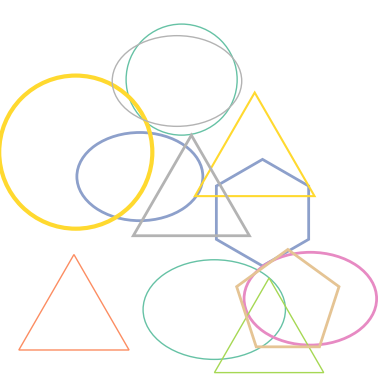[{"shape": "circle", "thickness": 1, "radius": 0.72, "center": [0.472, 0.793]}, {"shape": "oval", "thickness": 1, "radius": 0.92, "center": [0.557, 0.196]}, {"shape": "triangle", "thickness": 1, "radius": 0.83, "center": [0.192, 0.174]}, {"shape": "oval", "thickness": 2, "radius": 0.82, "center": [0.363, 0.541]}, {"shape": "hexagon", "thickness": 2, "radius": 0.69, "center": [0.682, 0.448]}, {"shape": "oval", "thickness": 2, "radius": 0.86, "center": [0.806, 0.224]}, {"shape": "triangle", "thickness": 1, "radius": 0.82, "center": [0.699, 0.114]}, {"shape": "triangle", "thickness": 1.5, "radius": 0.9, "center": [0.662, 0.58]}, {"shape": "circle", "thickness": 3, "radius": 0.99, "center": [0.197, 0.605]}, {"shape": "pentagon", "thickness": 2, "radius": 0.7, "center": [0.748, 0.212]}, {"shape": "oval", "thickness": 1, "radius": 0.84, "center": [0.46, 0.79]}, {"shape": "triangle", "thickness": 2, "radius": 0.87, "center": [0.497, 0.475]}]